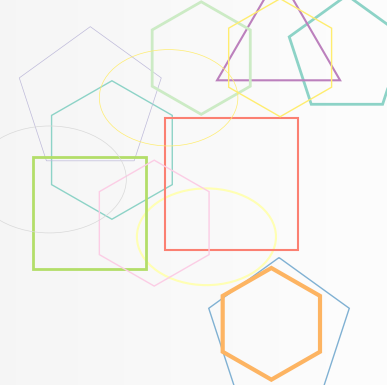[{"shape": "hexagon", "thickness": 1, "radius": 0.9, "center": [0.289, 0.61]}, {"shape": "pentagon", "thickness": 2, "radius": 0.78, "center": [0.895, 0.856]}, {"shape": "oval", "thickness": 1.5, "radius": 0.9, "center": [0.533, 0.385]}, {"shape": "pentagon", "thickness": 0.5, "radius": 0.96, "center": [0.233, 0.738]}, {"shape": "square", "thickness": 1.5, "radius": 0.85, "center": [0.597, 0.522]}, {"shape": "pentagon", "thickness": 1, "radius": 0.95, "center": [0.72, 0.14]}, {"shape": "hexagon", "thickness": 3, "radius": 0.73, "center": [0.7, 0.159]}, {"shape": "square", "thickness": 2, "radius": 0.73, "center": [0.232, 0.446]}, {"shape": "hexagon", "thickness": 1, "radius": 0.82, "center": [0.398, 0.42]}, {"shape": "oval", "thickness": 0.5, "radius": 0.99, "center": [0.128, 0.534]}, {"shape": "triangle", "thickness": 1.5, "radius": 0.92, "center": [0.719, 0.883]}, {"shape": "hexagon", "thickness": 2, "radius": 0.73, "center": [0.519, 0.849]}, {"shape": "oval", "thickness": 0.5, "radius": 0.89, "center": [0.435, 0.746]}, {"shape": "hexagon", "thickness": 1, "radius": 0.77, "center": [0.723, 0.85]}]